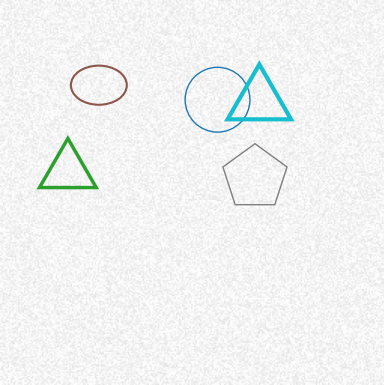[{"shape": "circle", "thickness": 1, "radius": 0.42, "center": [0.565, 0.741]}, {"shape": "triangle", "thickness": 2.5, "radius": 0.42, "center": [0.176, 0.555]}, {"shape": "oval", "thickness": 1.5, "radius": 0.36, "center": [0.257, 0.779]}, {"shape": "pentagon", "thickness": 1, "radius": 0.44, "center": [0.662, 0.539]}, {"shape": "triangle", "thickness": 3, "radius": 0.48, "center": [0.674, 0.738]}]